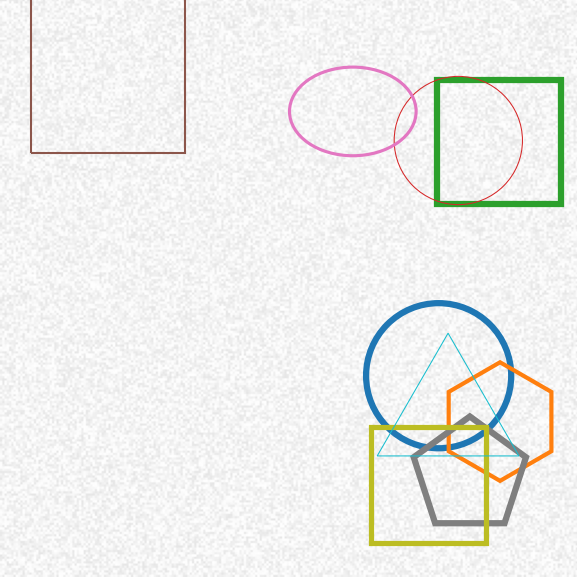[{"shape": "circle", "thickness": 3, "radius": 0.63, "center": [0.76, 0.349]}, {"shape": "hexagon", "thickness": 2, "radius": 0.51, "center": [0.866, 0.269]}, {"shape": "square", "thickness": 3, "radius": 0.54, "center": [0.864, 0.753]}, {"shape": "circle", "thickness": 0.5, "radius": 0.56, "center": [0.794, 0.756]}, {"shape": "square", "thickness": 1, "radius": 0.67, "center": [0.187, 0.868]}, {"shape": "oval", "thickness": 1.5, "radius": 0.55, "center": [0.611, 0.806]}, {"shape": "pentagon", "thickness": 3, "radius": 0.51, "center": [0.814, 0.176]}, {"shape": "square", "thickness": 2.5, "radius": 0.5, "center": [0.742, 0.16]}, {"shape": "triangle", "thickness": 0.5, "radius": 0.71, "center": [0.776, 0.28]}]